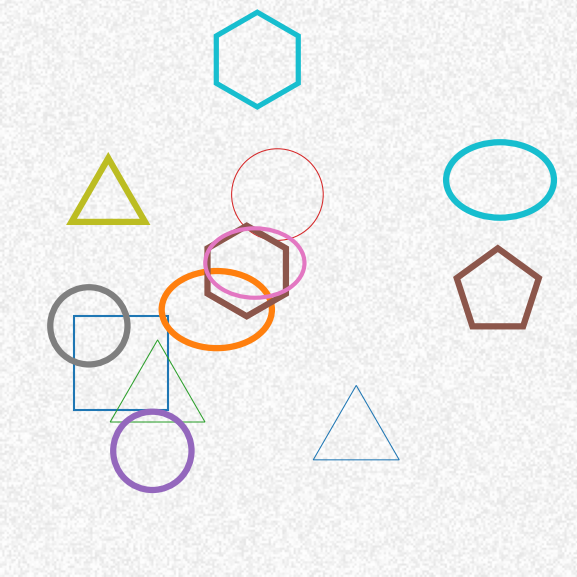[{"shape": "triangle", "thickness": 0.5, "radius": 0.43, "center": [0.617, 0.246]}, {"shape": "square", "thickness": 1, "radius": 0.41, "center": [0.209, 0.37]}, {"shape": "oval", "thickness": 3, "radius": 0.48, "center": [0.375, 0.463]}, {"shape": "triangle", "thickness": 0.5, "radius": 0.47, "center": [0.273, 0.316]}, {"shape": "circle", "thickness": 0.5, "radius": 0.4, "center": [0.48, 0.662]}, {"shape": "circle", "thickness": 3, "radius": 0.34, "center": [0.264, 0.218]}, {"shape": "hexagon", "thickness": 3, "radius": 0.39, "center": [0.427, 0.53]}, {"shape": "pentagon", "thickness": 3, "radius": 0.37, "center": [0.862, 0.494]}, {"shape": "oval", "thickness": 2, "radius": 0.43, "center": [0.441, 0.544]}, {"shape": "circle", "thickness": 3, "radius": 0.33, "center": [0.154, 0.435]}, {"shape": "triangle", "thickness": 3, "radius": 0.37, "center": [0.187, 0.652]}, {"shape": "oval", "thickness": 3, "radius": 0.47, "center": [0.866, 0.687]}, {"shape": "hexagon", "thickness": 2.5, "radius": 0.41, "center": [0.446, 0.896]}]